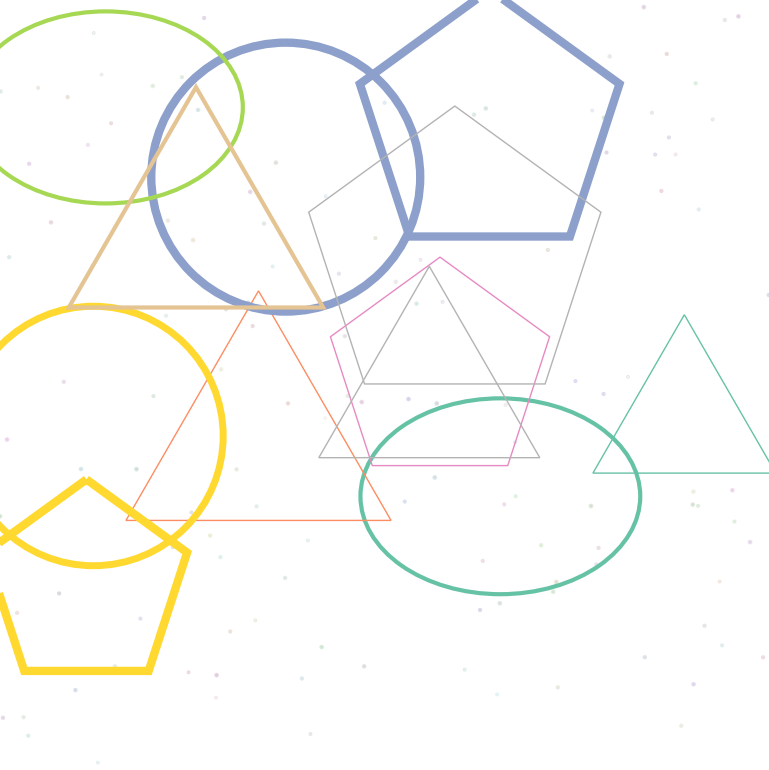[{"shape": "triangle", "thickness": 0.5, "radius": 0.69, "center": [0.889, 0.454]}, {"shape": "oval", "thickness": 1.5, "radius": 0.91, "center": [0.65, 0.355]}, {"shape": "triangle", "thickness": 0.5, "radius": 0.99, "center": [0.336, 0.423]}, {"shape": "pentagon", "thickness": 3, "radius": 0.89, "center": [0.636, 0.836]}, {"shape": "circle", "thickness": 3, "radius": 0.87, "center": [0.371, 0.77]}, {"shape": "pentagon", "thickness": 0.5, "radius": 0.75, "center": [0.571, 0.516]}, {"shape": "oval", "thickness": 1.5, "radius": 0.89, "center": [0.137, 0.861]}, {"shape": "pentagon", "thickness": 3, "radius": 0.69, "center": [0.112, 0.24]}, {"shape": "circle", "thickness": 2.5, "radius": 0.84, "center": [0.121, 0.434]}, {"shape": "triangle", "thickness": 1.5, "radius": 0.95, "center": [0.255, 0.696]}, {"shape": "pentagon", "thickness": 0.5, "radius": 1.0, "center": [0.591, 0.663]}, {"shape": "triangle", "thickness": 0.5, "radius": 0.83, "center": [0.558, 0.488]}]